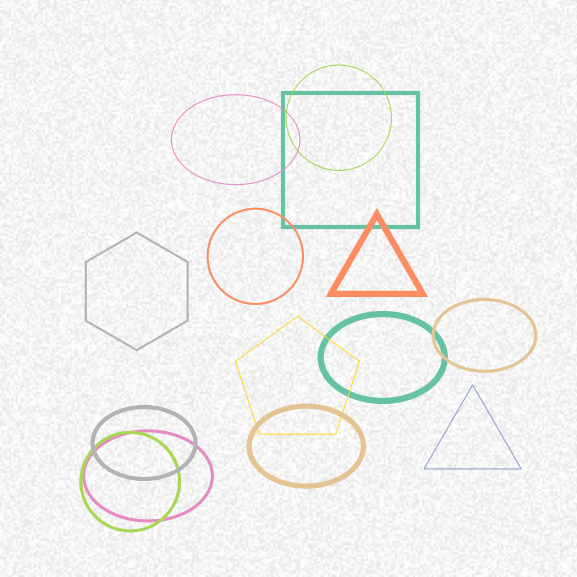[{"shape": "square", "thickness": 2, "radius": 0.58, "center": [0.607, 0.722]}, {"shape": "oval", "thickness": 3, "radius": 0.54, "center": [0.663, 0.38]}, {"shape": "circle", "thickness": 1, "radius": 0.41, "center": [0.442, 0.555]}, {"shape": "triangle", "thickness": 3, "radius": 0.46, "center": [0.653, 0.536]}, {"shape": "triangle", "thickness": 0.5, "radius": 0.49, "center": [0.818, 0.236]}, {"shape": "oval", "thickness": 1.5, "radius": 0.56, "center": [0.256, 0.175]}, {"shape": "oval", "thickness": 0.5, "radius": 0.56, "center": [0.408, 0.757]}, {"shape": "circle", "thickness": 0.5, "radius": 0.46, "center": [0.587, 0.795]}, {"shape": "circle", "thickness": 1.5, "radius": 0.43, "center": [0.226, 0.165]}, {"shape": "pentagon", "thickness": 0.5, "radius": 0.56, "center": [0.515, 0.339]}, {"shape": "oval", "thickness": 1.5, "radius": 0.44, "center": [0.839, 0.418]}, {"shape": "oval", "thickness": 2.5, "radius": 0.49, "center": [0.53, 0.227]}, {"shape": "hexagon", "thickness": 1, "radius": 0.51, "center": [0.237, 0.495]}, {"shape": "oval", "thickness": 2, "radius": 0.45, "center": [0.249, 0.232]}]